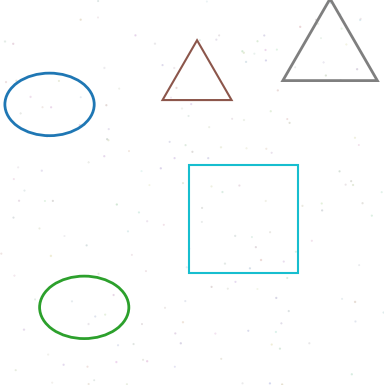[{"shape": "oval", "thickness": 2, "radius": 0.58, "center": [0.129, 0.729]}, {"shape": "oval", "thickness": 2, "radius": 0.58, "center": [0.219, 0.202]}, {"shape": "triangle", "thickness": 1.5, "radius": 0.52, "center": [0.512, 0.792]}, {"shape": "triangle", "thickness": 2, "radius": 0.71, "center": [0.857, 0.862]}, {"shape": "square", "thickness": 1.5, "radius": 0.7, "center": [0.633, 0.431]}]